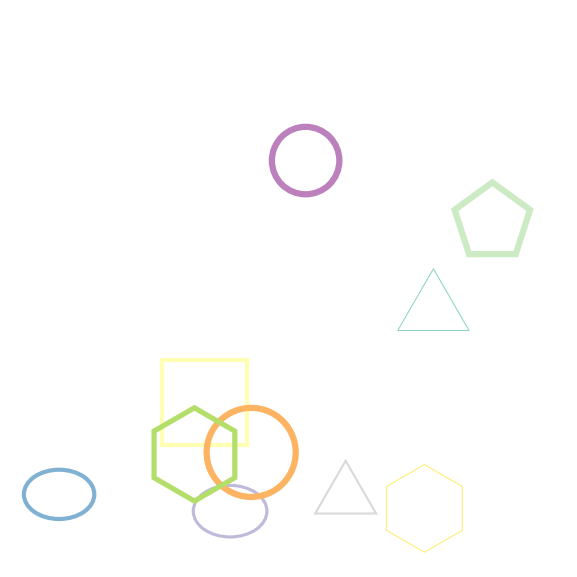[{"shape": "triangle", "thickness": 0.5, "radius": 0.36, "center": [0.75, 0.463]}, {"shape": "square", "thickness": 2, "radius": 0.37, "center": [0.354, 0.302]}, {"shape": "oval", "thickness": 1.5, "radius": 0.32, "center": [0.398, 0.114]}, {"shape": "oval", "thickness": 2, "radius": 0.3, "center": [0.102, 0.143]}, {"shape": "circle", "thickness": 3, "radius": 0.39, "center": [0.435, 0.216]}, {"shape": "hexagon", "thickness": 2.5, "radius": 0.4, "center": [0.337, 0.212]}, {"shape": "triangle", "thickness": 1, "radius": 0.3, "center": [0.599, 0.14]}, {"shape": "circle", "thickness": 3, "radius": 0.29, "center": [0.529, 0.721]}, {"shape": "pentagon", "thickness": 3, "radius": 0.34, "center": [0.853, 0.615]}, {"shape": "hexagon", "thickness": 0.5, "radius": 0.38, "center": [0.735, 0.119]}]